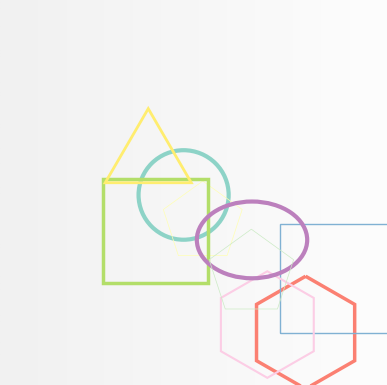[{"shape": "circle", "thickness": 3, "radius": 0.58, "center": [0.474, 0.494]}, {"shape": "pentagon", "thickness": 0.5, "radius": 0.54, "center": [0.523, 0.423]}, {"shape": "hexagon", "thickness": 2.5, "radius": 0.73, "center": [0.789, 0.136]}, {"shape": "square", "thickness": 1, "radius": 0.71, "center": [0.866, 0.276]}, {"shape": "square", "thickness": 2.5, "radius": 0.68, "center": [0.401, 0.401]}, {"shape": "hexagon", "thickness": 1.5, "radius": 0.69, "center": [0.69, 0.157]}, {"shape": "oval", "thickness": 3, "radius": 0.71, "center": [0.65, 0.377]}, {"shape": "pentagon", "thickness": 0.5, "radius": 0.57, "center": [0.649, 0.29]}, {"shape": "triangle", "thickness": 2, "radius": 0.64, "center": [0.383, 0.59]}]